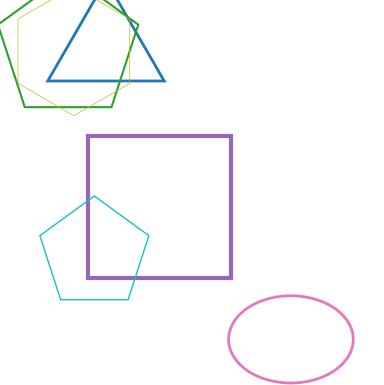[{"shape": "triangle", "thickness": 2, "radius": 0.87, "center": [0.275, 0.877]}, {"shape": "pentagon", "thickness": 1.5, "radius": 0.96, "center": [0.177, 0.877]}, {"shape": "square", "thickness": 3, "radius": 0.93, "center": [0.414, 0.463]}, {"shape": "oval", "thickness": 2, "radius": 0.81, "center": [0.756, 0.118]}, {"shape": "hexagon", "thickness": 0.5, "radius": 0.84, "center": [0.192, 0.867]}, {"shape": "pentagon", "thickness": 1, "radius": 0.74, "center": [0.245, 0.342]}]